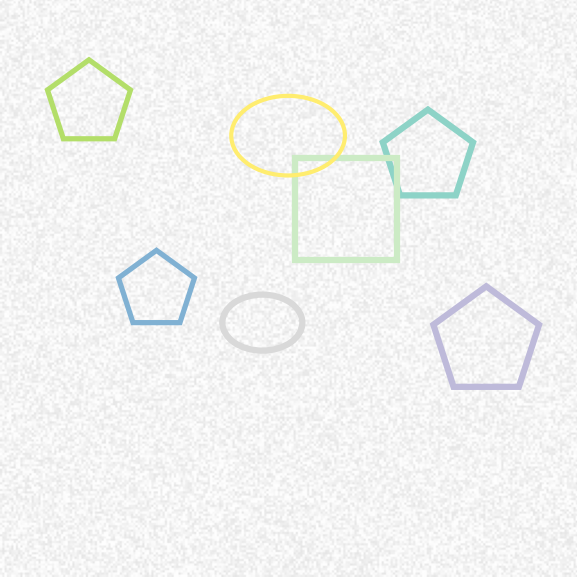[{"shape": "pentagon", "thickness": 3, "radius": 0.41, "center": [0.741, 0.727]}, {"shape": "pentagon", "thickness": 3, "radius": 0.48, "center": [0.842, 0.407]}, {"shape": "pentagon", "thickness": 2.5, "radius": 0.35, "center": [0.271, 0.496]}, {"shape": "pentagon", "thickness": 2.5, "radius": 0.38, "center": [0.154, 0.82]}, {"shape": "oval", "thickness": 3, "radius": 0.35, "center": [0.454, 0.44]}, {"shape": "square", "thickness": 3, "radius": 0.44, "center": [0.599, 0.637]}, {"shape": "oval", "thickness": 2, "radius": 0.49, "center": [0.499, 0.764]}]